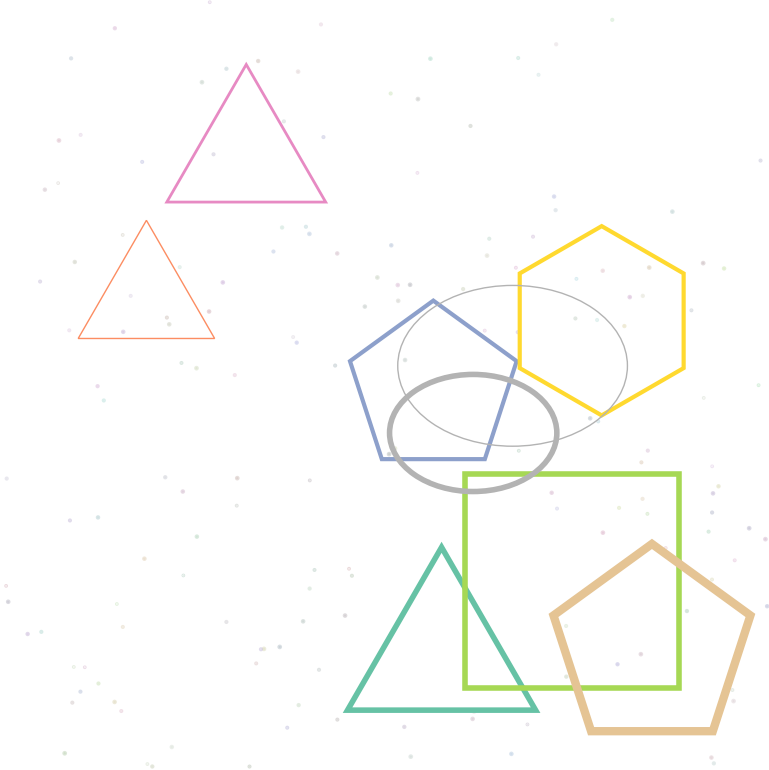[{"shape": "triangle", "thickness": 2, "radius": 0.7, "center": [0.573, 0.148]}, {"shape": "triangle", "thickness": 0.5, "radius": 0.51, "center": [0.19, 0.612]}, {"shape": "pentagon", "thickness": 1.5, "radius": 0.57, "center": [0.563, 0.496]}, {"shape": "triangle", "thickness": 1, "radius": 0.6, "center": [0.32, 0.797]}, {"shape": "square", "thickness": 2, "radius": 0.69, "center": [0.743, 0.245]}, {"shape": "hexagon", "thickness": 1.5, "radius": 0.61, "center": [0.781, 0.583]}, {"shape": "pentagon", "thickness": 3, "radius": 0.67, "center": [0.847, 0.159]}, {"shape": "oval", "thickness": 0.5, "radius": 0.75, "center": [0.666, 0.525]}, {"shape": "oval", "thickness": 2, "radius": 0.54, "center": [0.615, 0.438]}]